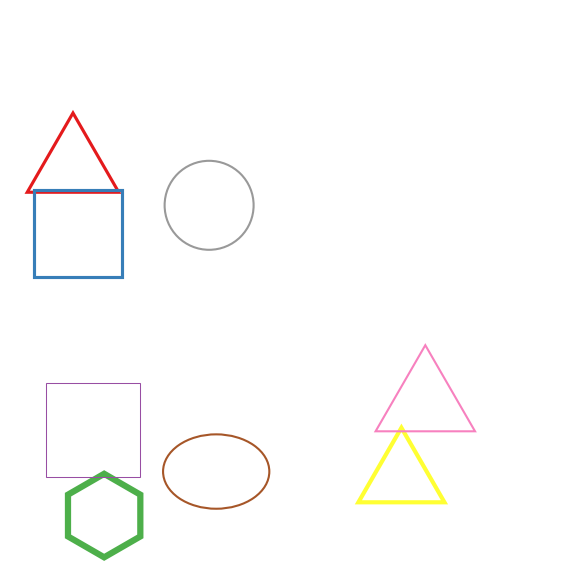[{"shape": "triangle", "thickness": 1.5, "radius": 0.46, "center": [0.126, 0.712]}, {"shape": "square", "thickness": 1.5, "radius": 0.38, "center": [0.135, 0.595]}, {"shape": "hexagon", "thickness": 3, "radius": 0.36, "center": [0.18, 0.106]}, {"shape": "square", "thickness": 0.5, "radius": 0.41, "center": [0.161, 0.254]}, {"shape": "triangle", "thickness": 2, "radius": 0.43, "center": [0.695, 0.172]}, {"shape": "oval", "thickness": 1, "radius": 0.46, "center": [0.374, 0.183]}, {"shape": "triangle", "thickness": 1, "radius": 0.5, "center": [0.736, 0.302]}, {"shape": "circle", "thickness": 1, "radius": 0.39, "center": [0.362, 0.644]}]